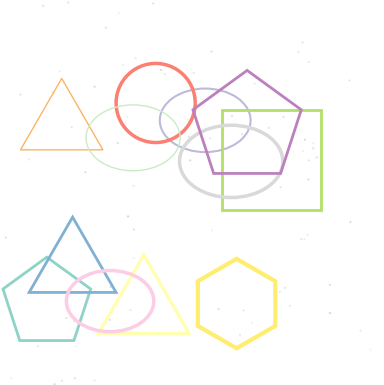[{"shape": "pentagon", "thickness": 2, "radius": 0.6, "center": [0.122, 0.212]}, {"shape": "triangle", "thickness": 2.5, "radius": 0.68, "center": [0.373, 0.202]}, {"shape": "oval", "thickness": 1.5, "radius": 0.59, "center": [0.533, 0.687]}, {"shape": "circle", "thickness": 2.5, "radius": 0.51, "center": [0.404, 0.733]}, {"shape": "triangle", "thickness": 2, "radius": 0.65, "center": [0.189, 0.306]}, {"shape": "triangle", "thickness": 1, "radius": 0.62, "center": [0.16, 0.673]}, {"shape": "square", "thickness": 2, "radius": 0.64, "center": [0.705, 0.585]}, {"shape": "oval", "thickness": 2.5, "radius": 0.57, "center": [0.286, 0.218]}, {"shape": "oval", "thickness": 2.5, "radius": 0.67, "center": [0.6, 0.581]}, {"shape": "pentagon", "thickness": 2, "radius": 0.74, "center": [0.642, 0.669]}, {"shape": "oval", "thickness": 1, "radius": 0.61, "center": [0.346, 0.642]}, {"shape": "hexagon", "thickness": 3, "radius": 0.58, "center": [0.614, 0.211]}]